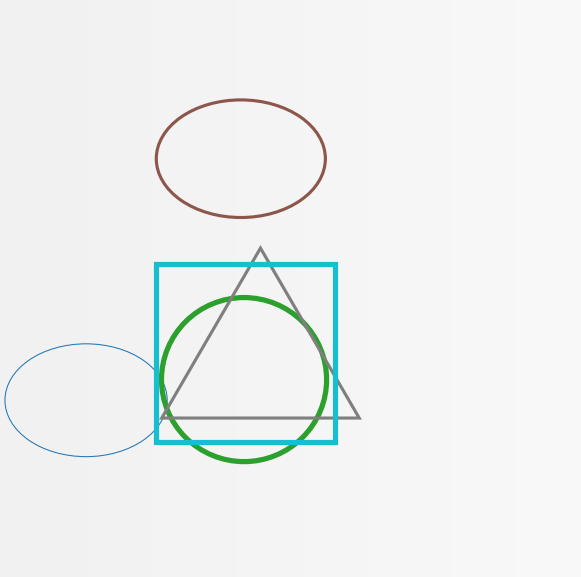[{"shape": "oval", "thickness": 0.5, "radius": 0.7, "center": [0.148, 0.306]}, {"shape": "circle", "thickness": 2.5, "radius": 0.71, "center": [0.42, 0.342]}, {"shape": "oval", "thickness": 1.5, "radius": 0.73, "center": [0.414, 0.724]}, {"shape": "triangle", "thickness": 1.5, "radius": 0.98, "center": [0.448, 0.373]}, {"shape": "square", "thickness": 2.5, "radius": 0.77, "center": [0.422, 0.388]}]